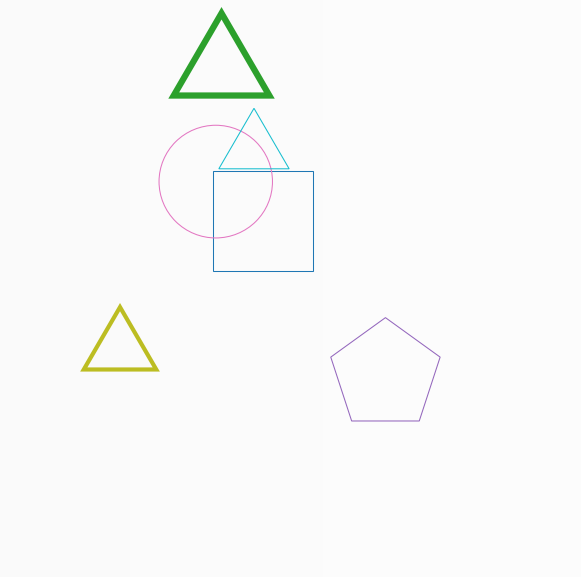[{"shape": "square", "thickness": 0.5, "radius": 0.43, "center": [0.452, 0.617]}, {"shape": "triangle", "thickness": 3, "radius": 0.47, "center": [0.381, 0.881]}, {"shape": "pentagon", "thickness": 0.5, "radius": 0.49, "center": [0.663, 0.35]}, {"shape": "circle", "thickness": 0.5, "radius": 0.49, "center": [0.371, 0.685]}, {"shape": "triangle", "thickness": 2, "radius": 0.36, "center": [0.206, 0.395]}, {"shape": "triangle", "thickness": 0.5, "radius": 0.35, "center": [0.437, 0.742]}]